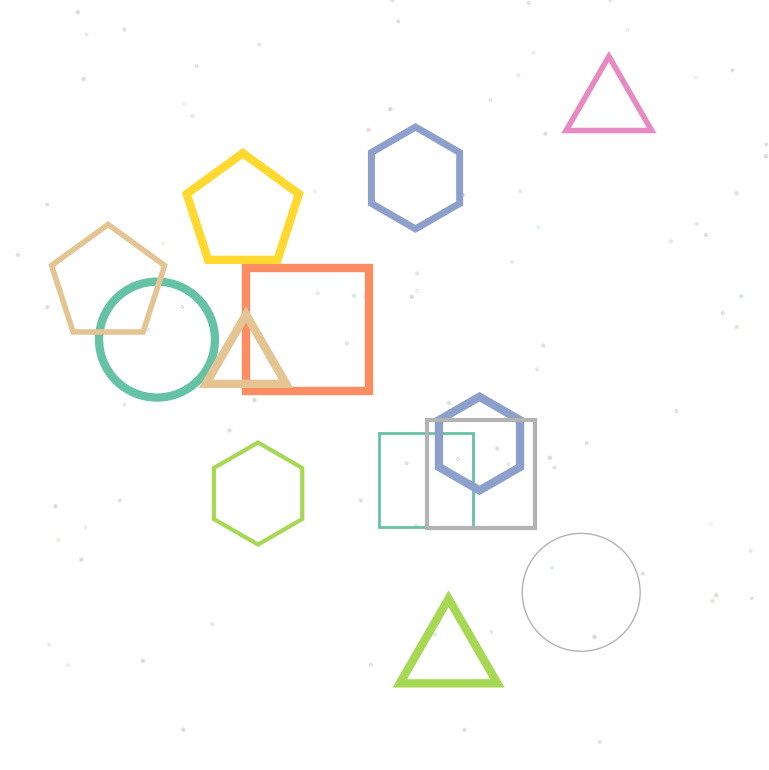[{"shape": "circle", "thickness": 3, "radius": 0.38, "center": [0.204, 0.559]}, {"shape": "square", "thickness": 1, "radius": 0.3, "center": [0.553, 0.376]}, {"shape": "square", "thickness": 3, "radius": 0.4, "center": [0.399, 0.572]}, {"shape": "hexagon", "thickness": 3, "radius": 0.3, "center": [0.623, 0.424]}, {"shape": "hexagon", "thickness": 2.5, "radius": 0.33, "center": [0.54, 0.769]}, {"shape": "triangle", "thickness": 2, "radius": 0.32, "center": [0.791, 0.863]}, {"shape": "triangle", "thickness": 3, "radius": 0.37, "center": [0.583, 0.149]}, {"shape": "hexagon", "thickness": 1.5, "radius": 0.33, "center": [0.335, 0.359]}, {"shape": "pentagon", "thickness": 3, "radius": 0.38, "center": [0.315, 0.724]}, {"shape": "pentagon", "thickness": 2, "radius": 0.39, "center": [0.14, 0.631]}, {"shape": "triangle", "thickness": 3, "radius": 0.3, "center": [0.319, 0.532]}, {"shape": "circle", "thickness": 0.5, "radius": 0.38, "center": [0.755, 0.231]}, {"shape": "square", "thickness": 1.5, "radius": 0.35, "center": [0.625, 0.384]}]